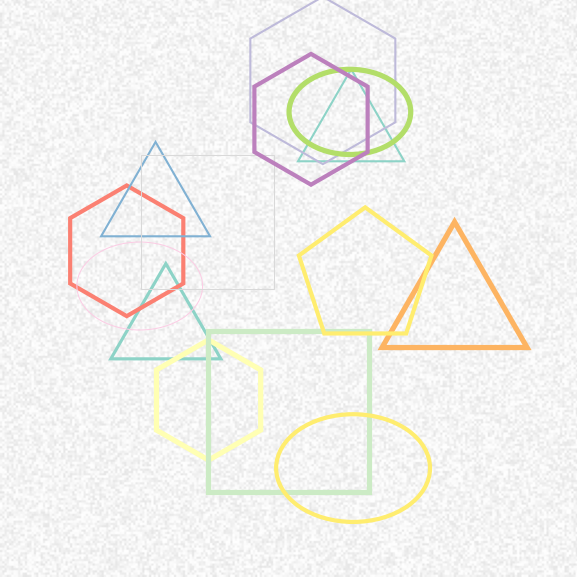[{"shape": "triangle", "thickness": 1, "radius": 0.53, "center": [0.608, 0.773]}, {"shape": "triangle", "thickness": 1.5, "radius": 0.55, "center": [0.287, 0.433]}, {"shape": "hexagon", "thickness": 2.5, "radius": 0.52, "center": [0.361, 0.306]}, {"shape": "hexagon", "thickness": 1, "radius": 0.72, "center": [0.559, 0.86]}, {"shape": "hexagon", "thickness": 2, "radius": 0.57, "center": [0.219, 0.565]}, {"shape": "triangle", "thickness": 1, "radius": 0.54, "center": [0.269, 0.644]}, {"shape": "triangle", "thickness": 2.5, "radius": 0.72, "center": [0.787, 0.47]}, {"shape": "oval", "thickness": 2.5, "radius": 0.53, "center": [0.606, 0.805]}, {"shape": "oval", "thickness": 0.5, "radius": 0.54, "center": [0.242, 0.504]}, {"shape": "square", "thickness": 0.5, "radius": 0.58, "center": [0.36, 0.615]}, {"shape": "hexagon", "thickness": 2, "radius": 0.57, "center": [0.539, 0.793]}, {"shape": "square", "thickness": 2.5, "radius": 0.7, "center": [0.499, 0.286]}, {"shape": "oval", "thickness": 2, "radius": 0.67, "center": [0.611, 0.189]}, {"shape": "pentagon", "thickness": 2, "radius": 0.6, "center": [0.632, 0.519]}]